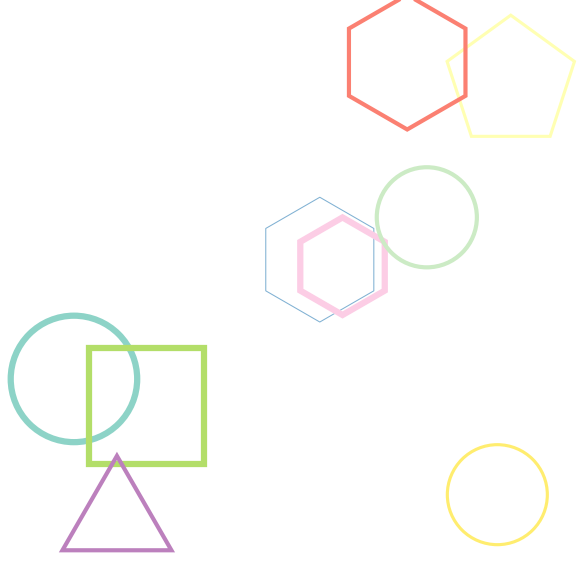[{"shape": "circle", "thickness": 3, "radius": 0.55, "center": [0.128, 0.343]}, {"shape": "pentagon", "thickness": 1.5, "radius": 0.58, "center": [0.884, 0.857]}, {"shape": "hexagon", "thickness": 2, "radius": 0.58, "center": [0.705, 0.891]}, {"shape": "hexagon", "thickness": 0.5, "radius": 0.54, "center": [0.554, 0.55]}, {"shape": "square", "thickness": 3, "radius": 0.5, "center": [0.254, 0.296]}, {"shape": "hexagon", "thickness": 3, "radius": 0.42, "center": [0.593, 0.538]}, {"shape": "triangle", "thickness": 2, "radius": 0.54, "center": [0.202, 0.101]}, {"shape": "circle", "thickness": 2, "radius": 0.43, "center": [0.739, 0.623]}, {"shape": "circle", "thickness": 1.5, "radius": 0.43, "center": [0.861, 0.143]}]